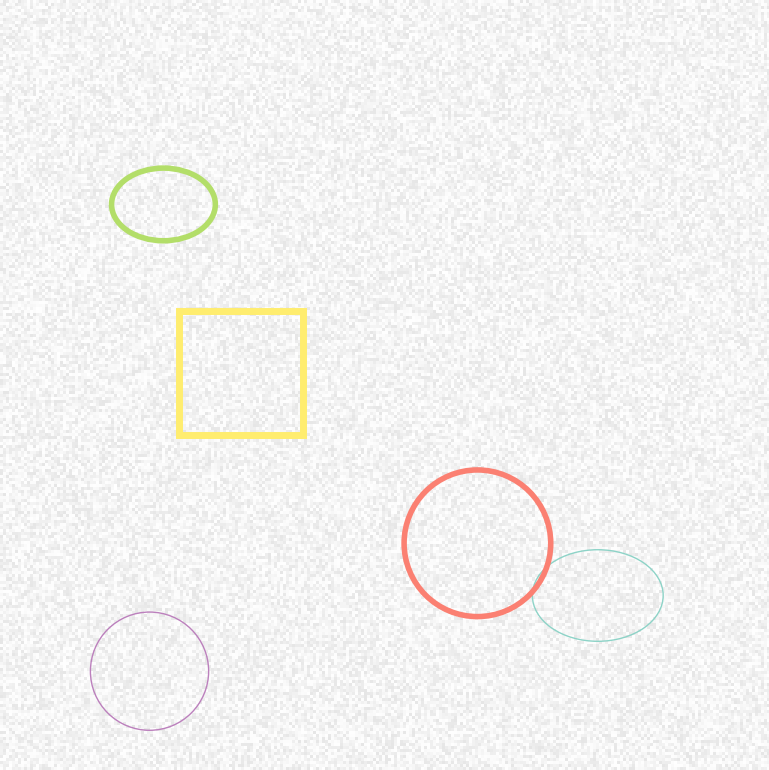[{"shape": "oval", "thickness": 0.5, "radius": 0.42, "center": [0.776, 0.227]}, {"shape": "circle", "thickness": 2, "radius": 0.48, "center": [0.62, 0.294]}, {"shape": "oval", "thickness": 2, "radius": 0.34, "center": [0.212, 0.735]}, {"shape": "circle", "thickness": 0.5, "radius": 0.38, "center": [0.194, 0.128]}, {"shape": "square", "thickness": 2.5, "radius": 0.4, "center": [0.313, 0.515]}]